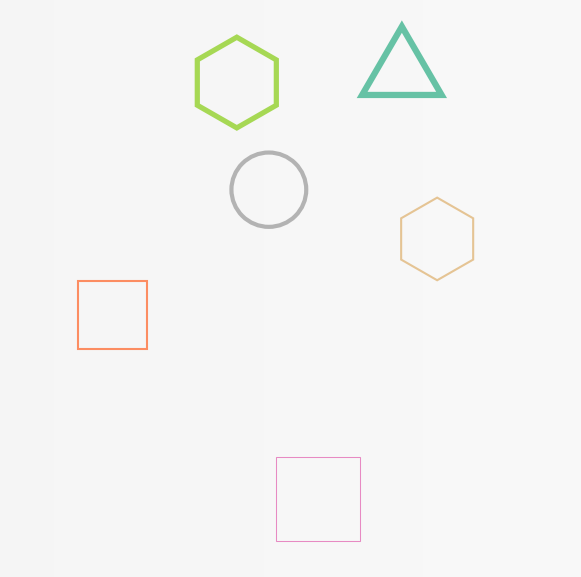[{"shape": "triangle", "thickness": 3, "radius": 0.39, "center": [0.691, 0.874]}, {"shape": "square", "thickness": 1, "radius": 0.3, "center": [0.194, 0.453]}, {"shape": "square", "thickness": 0.5, "radius": 0.36, "center": [0.547, 0.135]}, {"shape": "hexagon", "thickness": 2.5, "radius": 0.39, "center": [0.407, 0.856]}, {"shape": "hexagon", "thickness": 1, "radius": 0.36, "center": [0.752, 0.585]}, {"shape": "circle", "thickness": 2, "radius": 0.32, "center": [0.463, 0.671]}]